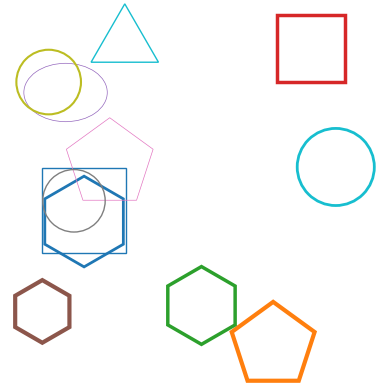[{"shape": "hexagon", "thickness": 2, "radius": 0.59, "center": [0.218, 0.425]}, {"shape": "square", "thickness": 1, "radius": 0.55, "center": [0.218, 0.453]}, {"shape": "pentagon", "thickness": 3, "radius": 0.57, "center": [0.709, 0.103]}, {"shape": "hexagon", "thickness": 2.5, "radius": 0.5, "center": [0.523, 0.207]}, {"shape": "square", "thickness": 2.5, "radius": 0.44, "center": [0.808, 0.874]}, {"shape": "oval", "thickness": 0.5, "radius": 0.54, "center": [0.17, 0.76]}, {"shape": "hexagon", "thickness": 3, "radius": 0.41, "center": [0.11, 0.191]}, {"shape": "pentagon", "thickness": 0.5, "radius": 0.59, "center": [0.285, 0.576]}, {"shape": "circle", "thickness": 1, "radius": 0.41, "center": [0.192, 0.478]}, {"shape": "circle", "thickness": 1.5, "radius": 0.42, "center": [0.126, 0.787]}, {"shape": "circle", "thickness": 2, "radius": 0.5, "center": [0.872, 0.566]}, {"shape": "triangle", "thickness": 1, "radius": 0.51, "center": [0.324, 0.889]}]